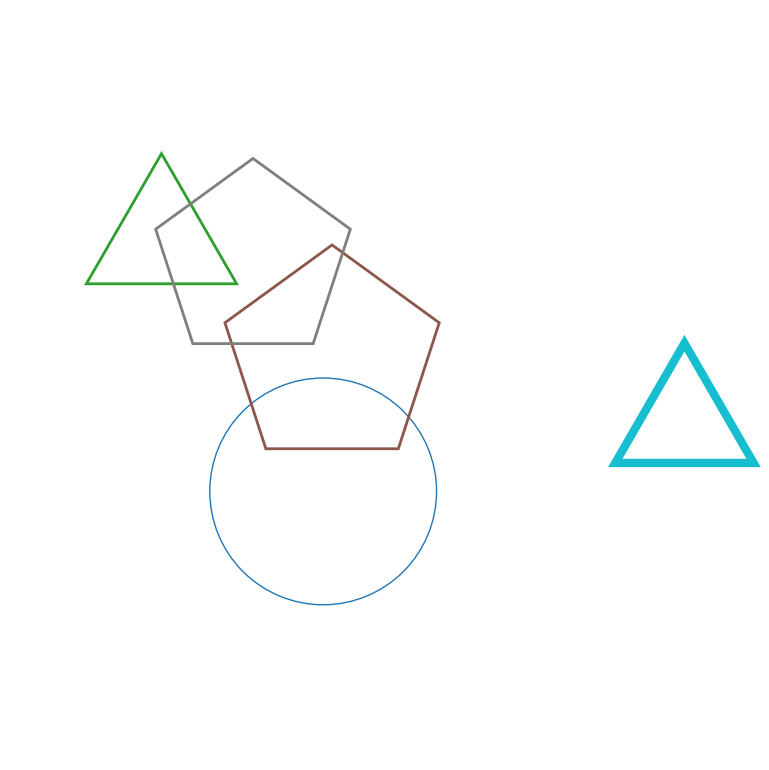[{"shape": "circle", "thickness": 0.5, "radius": 0.74, "center": [0.42, 0.362]}, {"shape": "triangle", "thickness": 1, "radius": 0.56, "center": [0.21, 0.688]}, {"shape": "pentagon", "thickness": 1, "radius": 0.73, "center": [0.431, 0.536]}, {"shape": "pentagon", "thickness": 1, "radius": 0.66, "center": [0.329, 0.661]}, {"shape": "triangle", "thickness": 3, "radius": 0.52, "center": [0.889, 0.451]}]